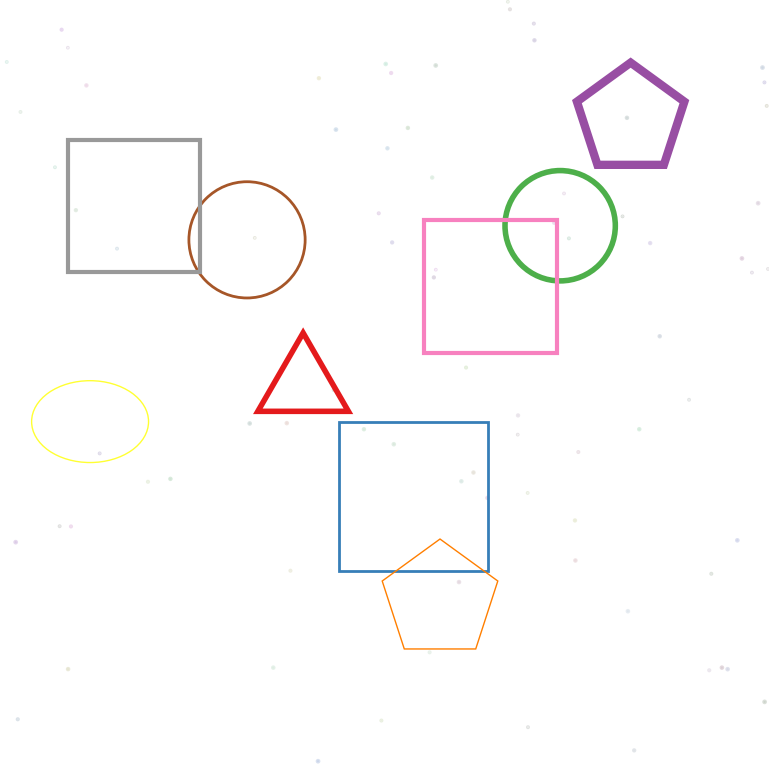[{"shape": "triangle", "thickness": 2, "radius": 0.34, "center": [0.394, 0.5]}, {"shape": "square", "thickness": 1, "radius": 0.48, "center": [0.537, 0.355]}, {"shape": "circle", "thickness": 2, "radius": 0.36, "center": [0.727, 0.707]}, {"shape": "pentagon", "thickness": 3, "radius": 0.37, "center": [0.819, 0.845]}, {"shape": "pentagon", "thickness": 0.5, "radius": 0.39, "center": [0.571, 0.221]}, {"shape": "oval", "thickness": 0.5, "radius": 0.38, "center": [0.117, 0.452]}, {"shape": "circle", "thickness": 1, "radius": 0.38, "center": [0.321, 0.689]}, {"shape": "square", "thickness": 1.5, "radius": 0.43, "center": [0.637, 0.628]}, {"shape": "square", "thickness": 1.5, "radius": 0.43, "center": [0.174, 0.732]}]